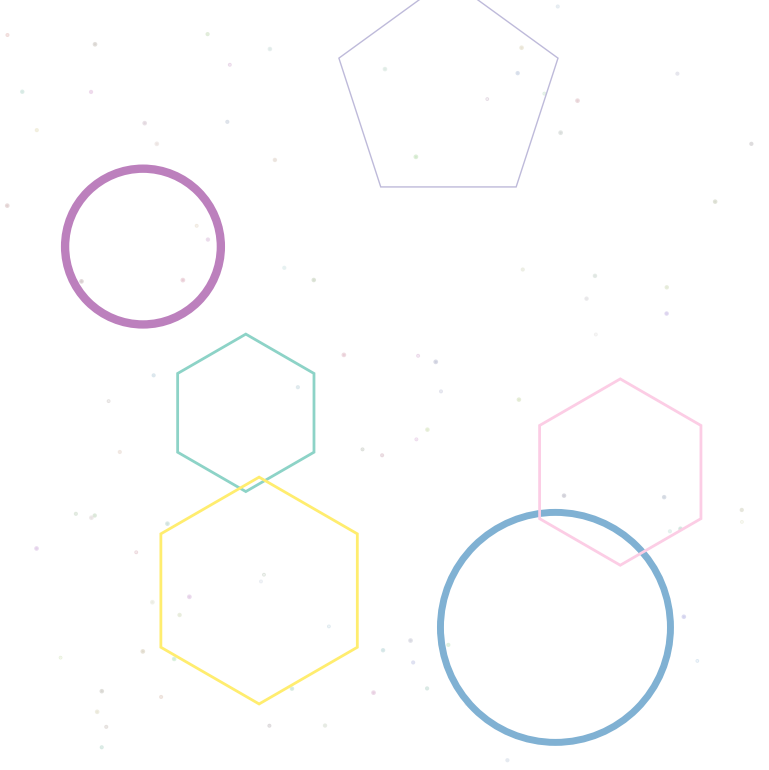[{"shape": "hexagon", "thickness": 1, "radius": 0.51, "center": [0.319, 0.464]}, {"shape": "pentagon", "thickness": 0.5, "radius": 0.75, "center": [0.582, 0.878]}, {"shape": "circle", "thickness": 2.5, "radius": 0.75, "center": [0.721, 0.185]}, {"shape": "hexagon", "thickness": 1, "radius": 0.6, "center": [0.806, 0.387]}, {"shape": "circle", "thickness": 3, "radius": 0.51, "center": [0.186, 0.68]}, {"shape": "hexagon", "thickness": 1, "radius": 0.74, "center": [0.336, 0.233]}]